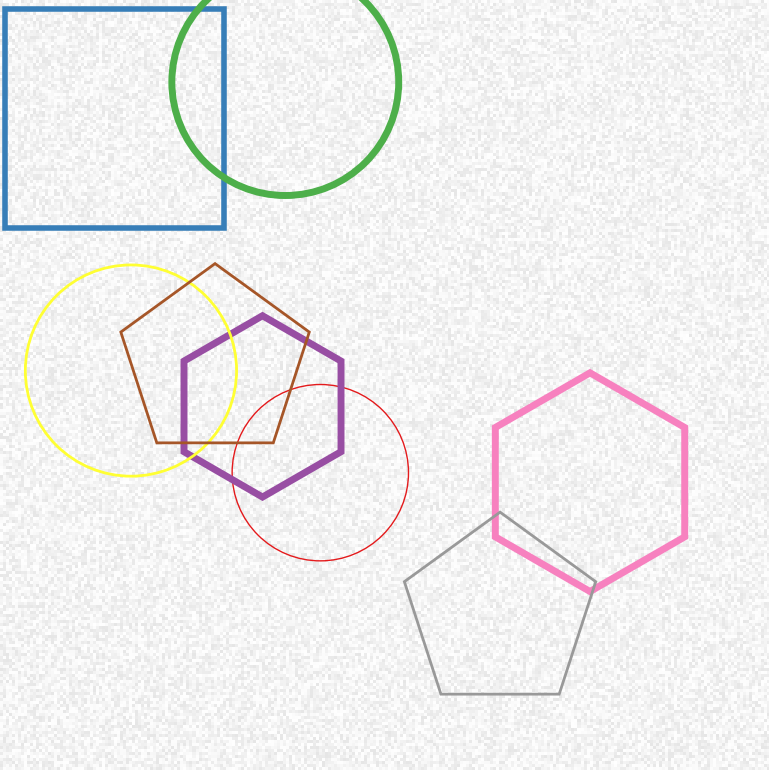[{"shape": "circle", "thickness": 0.5, "radius": 0.57, "center": [0.416, 0.386]}, {"shape": "square", "thickness": 2, "radius": 0.71, "center": [0.149, 0.846]}, {"shape": "circle", "thickness": 2.5, "radius": 0.74, "center": [0.37, 0.893]}, {"shape": "hexagon", "thickness": 2.5, "radius": 0.59, "center": [0.341, 0.472]}, {"shape": "circle", "thickness": 1, "radius": 0.69, "center": [0.17, 0.519]}, {"shape": "pentagon", "thickness": 1, "radius": 0.64, "center": [0.279, 0.529]}, {"shape": "hexagon", "thickness": 2.5, "radius": 0.71, "center": [0.766, 0.374]}, {"shape": "pentagon", "thickness": 1, "radius": 0.65, "center": [0.649, 0.204]}]